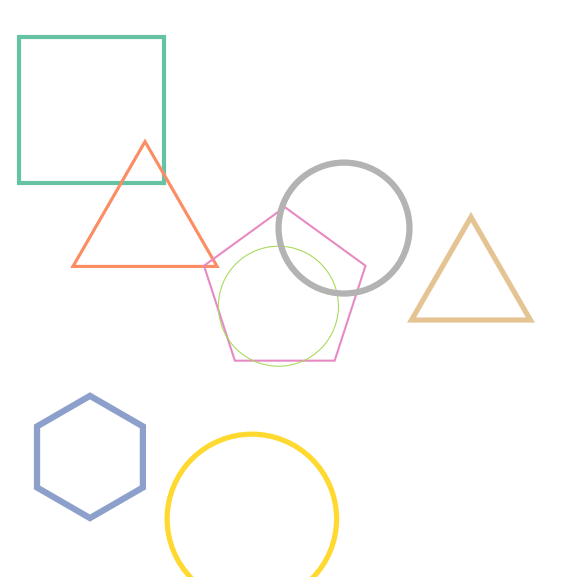[{"shape": "square", "thickness": 2, "radius": 0.63, "center": [0.158, 0.809]}, {"shape": "triangle", "thickness": 1.5, "radius": 0.72, "center": [0.251, 0.61]}, {"shape": "hexagon", "thickness": 3, "radius": 0.53, "center": [0.156, 0.208]}, {"shape": "pentagon", "thickness": 1, "radius": 0.74, "center": [0.493, 0.494]}, {"shape": "circle", "thickness": 0.5, "radius": 0.52, "center": [0.482, 0.469]}, {"shape": "circle", "thickness": 2.5, "radius": 0.73, "center": [0.436, 0.101]}, {"shape": "triangle", "thickness": 2.5, "radius": 0.59, "center": [0.816, 0.504]}, {"shape": "circle", "thickness": 3, "radius": 0.57, "center": [0.596, 0.604]}]